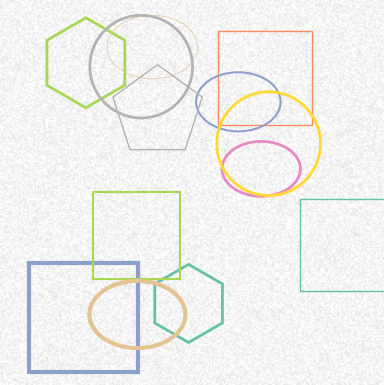[{"shape": "square", "thickness": 1, "radius": 0.6, "center": [0.898, 0.363]}, {"shape": "hexagon", "thickness": 2, "radius": 0.51, "center": [0.49, 0.212]}, {"shape": "square", "thickness": 1, "radius": 0.61, "center": [0.689, 0.797]}, {"shape": "oval", "thickness": 1.5, "radius": 0.55, "center": [0.619, 0.736]}, {"shape": "square", "thickness": 3, "radius": 0.71, "center": [0.217, 0.174]}, {"shape": "oval", "thickness": 2, "radius": 0.51, "center": [0.678, 0.561]}, {"shape": "square", "thickness": 1.5, "radius": 0.57, "center": [0.356, 0.389]}, {"shape": "hexagon", "thickness": 2, "radius": 0.58, "center": [0.223, 0.837]}, {"shape": "circle", "thickness": 2, "radius": 0.67, "center": [0.698, 0.627]}, {"shape": "oval", "thickness": 0.5, "radius": 0.59, "center": [0.395, 0.878]}, {"shape": "oval", "thickness": 3, "radius": 0.62, "center": [0.357, 0.183]}, {"shape": "pentagon", "thickness": 1, "radius": 0.61, "center": [0.409, 0.71]}, {"shape": "circle", "thickness": 2, "radius": 0.67, "center": [0.367, 0.827]}]